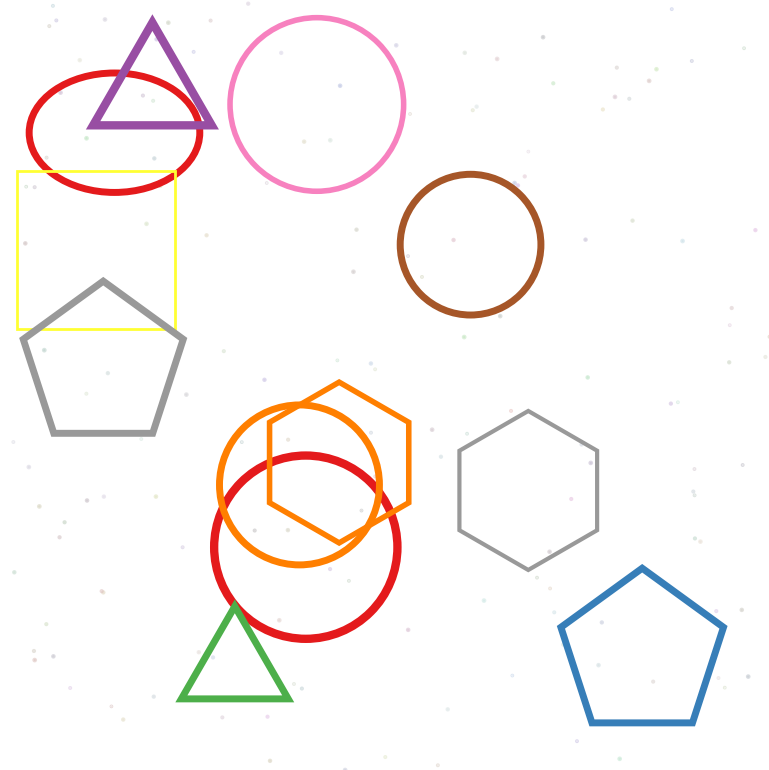[{"shape": "circle", "thickness": 3, "radius": 0.6, "center": [0.397, 0.289]}, {"shape": "oval", "thickness": 2.5, "radius": 0.55, "center": [0.149, 0.828]}, {"shape": "pentagon", "thickness": 2.5, "radius": 0.56, "center": [0.834, 0.151]}, {"shape": "triangle", "thickness": 2.5, "radius": 0.4, "center": [0.305, 0.132]}, {"shape": "triangle", "thickness": 3, "radius": 0.44, "center": [0.198, 0.882]}, {"shape": "hexagon", "thickness": 2, "radius": 0.52, "center": [0.44, 0.399]}, {"shape": "circle", "thickness": 2.5, "radius": 0.52, "center": [0.389, 0.37]}, {"shape": "square", "thickness": 1, "radius": 0.51, "center": [0.125, 0.676]}, {"shape": "circle", "thickness": 2.5, "radius": 0.46, "center": [0.611, 0.682]}, {"shape": "circle", "thickness": 2, "radius": 0.56, "center": [0.411, 0.864]}, {"shape": "pentagon", "thickness": 2.5, "radius": 0.55, "center": [0.134, 0.526]}, {"shape": "hexagon", "thickness": 1.5, "radius": 0.52, "center": [0.686, 0.363]}]